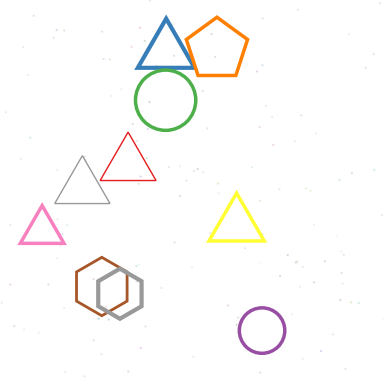[{"shape": "triangle", "thickness": 1, "radius": 0.42, "center": [0.333, 0.573]}, {"shape": "triangle", "thickness": 3, "radius": 0.43, "center": [0.432, 0.866]}, {"shape": "circle", "thickness": 2.5, "radius": 0.39, "center": [0.43, 0.74]}, {"shape": "circle", "thickness": 2.5, "radius": 0.3, "center": [0.681, 0.141]}, {"shape": "pentagon", "thickness": 2.5, "radius": 0.42, "center": [0.563, 0.872]}, {"shape": "triangle", "thickness": 2.5, "radius": 0.41, "center": [0.615, 0.416]}, {"shape": "hexagon", "thickness": 2, "radius": 0.38, "center": [0.264, 0.256]}, {"shape": "triangle", "thickness": 2.5, "radius": 0.33, "center": [0.109, 0.401]}, {"shape": "triangle", "thickness": 1, "radius": 0.41, "center": [0.214, 0.513]}, {"shape": "hexagon", "thickness": 3, "radius": 0.33, "center": [0.311, 0.237]}]